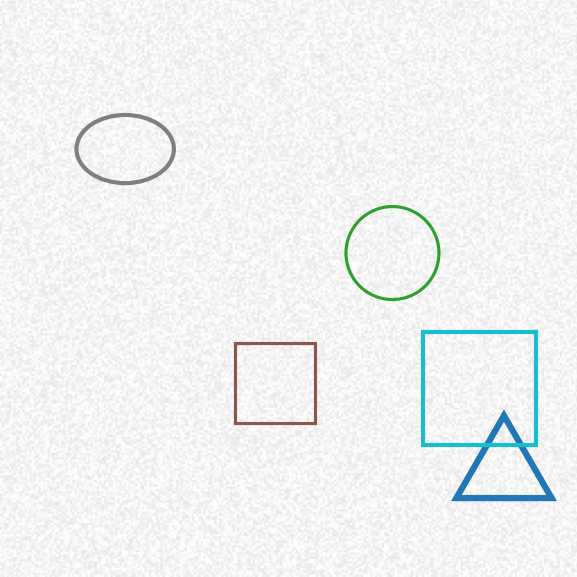[{"shape": "triangle", "thickness": 3, "radius": 0.48, "center": [0.873, 0.184]}, {"shape": "circle", "thickness": 1.5, "radius": 0.4, "center": [0.68, 0.561]}, {"shape": "square", "thickness": 1.5, "radius": 0.35, "center": [0.476, 0.336]}, {"shape": "oval", "thickness": 2, "radius": 0.42, "center": [0.217, 0.741]}, {"shape": "square", "thickness": 2, "radius": 0.49, "center": [0.83, 0.327]}]